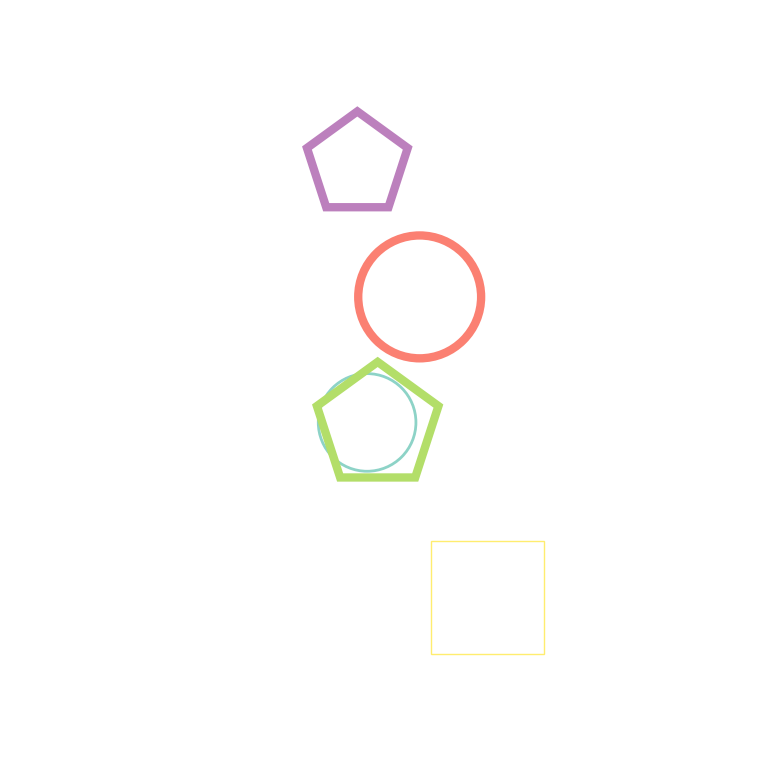[{"shape": "circle", "thickness": 1, "radius": 0.32, "center": [0.477, 0.451]}, {"shape": "circle", "thickness": 3, "radius": 0.4, "center": [0.545, 0.614]}, {"shape": "pentagon", "thickness": 3, "radius": 0.41, "center": [0.49, 0.447]}, {"shape": "pentagon", "thickness": 3, "radius": 0.34, "center": [0.464, 0.787]}, {"shape": "square", "thickness": 0.5, "radius": 0.37, "center": [0.633, 0.224]}]